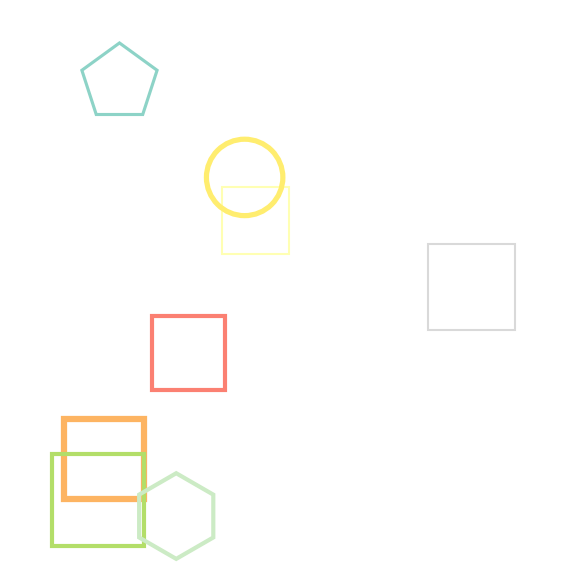[{"shape": "pentagon", "thickness": 1.5, "radius": 0.34, "center": [0.207, 0.856]}, {"shape": "square", "thickness": 1, "radius": 0.29, "center": [0.443, 0.617]}, {"shape": "square", "thickness": 2, "radius": 0.32, "center": [0.326, 0.388]}, {"shape": "square", "thickness": 3, "radius": 0.35, "center": [0.18, 0.204]}, {"shape": "square", "thickness": 2, "radius": 0.4, "center": [0.17, 0.134]}, {"shape": "square", "thickness": 1, "radius": 0.37, "center": [0.817, 0.502]}, {"shape": "hexagon", "thickness": 2, "radius": 0.37, "center": [0.305, 0.106]}, {"shape": "circle", "thickness": 2.5, "radius": 0.33, "center": [0.424, 0.692]}]